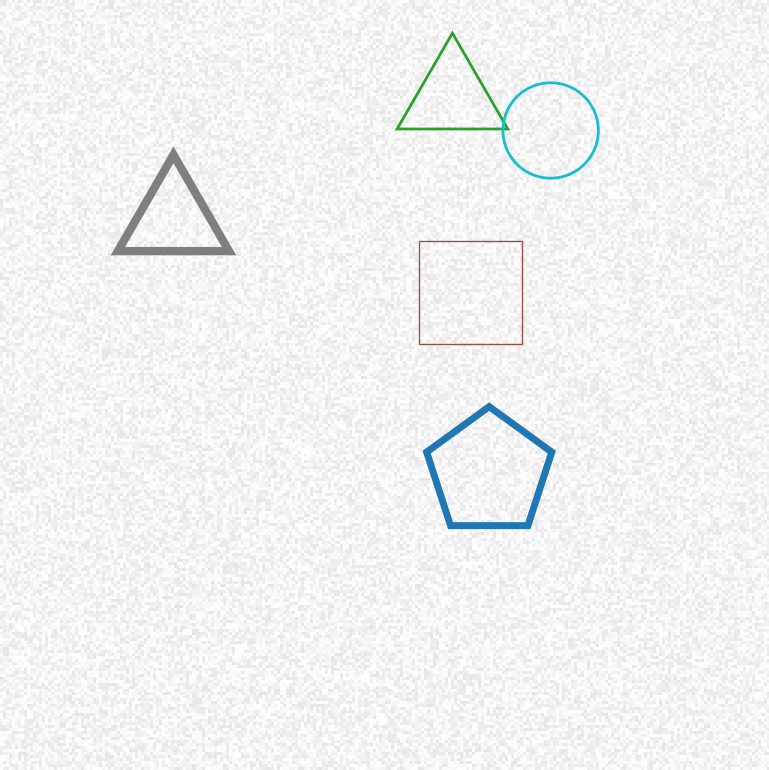[{"shape": "pentagon", "thickness": 2.5, "radius": 0.43, "center": [0.635, 0.386]}, {"shape": "triangle", "thickness": 1, "radius": 0.41, "center": [0.588, 0.874]}, {"shape": "square", "thickness": 0.5, "radius": 0.33, "center": [0.611, 0.62]}, {"shape": "triangle", "thickness": 3, "radius": 0.42, "center": [0.225, 0.716]}, {"shape": "circle", "thickness": 1, "radius": 0.31, "center": [0.715, 0.831]}]